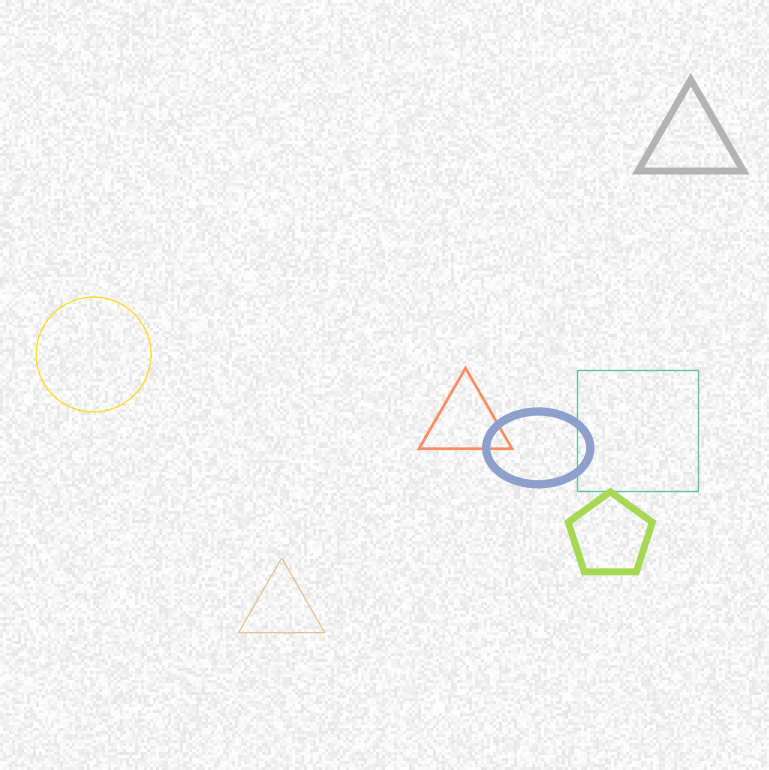[{"shape": "square", "thickness": 0.5, "radius": 0.39, "center": [0.828, 0.441]}, {"shape": "triangle", "thickness": 1, "radius": 0.35, "center": [0.605, 0.452]}, {"shape": "oval", "thickness": 3, "radius": 0.34, "center": [0.699, 0.418]}, {"shape": "pentagon", "thickness": 2.5, "radius": 0.29, "center": [0.793, 0.304]}, {"shape": "circle", "thickness": 0.5, "radius": 0.37, "center": [0.122, 0.54]}, {"shape": "triangle", "thickness": 0.5, "radius": 0.32, "center": [0.366, 0.211]}, {"shape": "triangle", "thickness": 2.5, "radius": 0.4, "center": [0.897, 0.817]}]